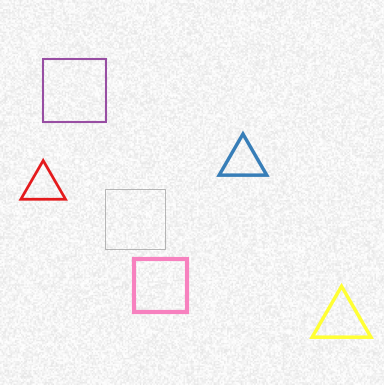[{"shape": "triangle", "thickness": 2, "radius": 0.34, "center": [0.112, 0.516]}, {"shape": "triangle", "thickness": 2.5, "radius": 0.36, "center": [0.631, 0.581]}, {"shape": "square", "thickness": 1.5, "radius": 0.41, "center": [0.194, 0.765]}, {"shape": "triangle", "thickness": 2.5, "radius": 0.44, "center": [0.887, 0.168]}, {"shape": "square", "thickness": 3, "radius": 0.35, "center": [0.416, 0.259]}, {"shape": "square", "thickness": 0.5, "radius": 0.39, "center": [0.35, 0.431]}]